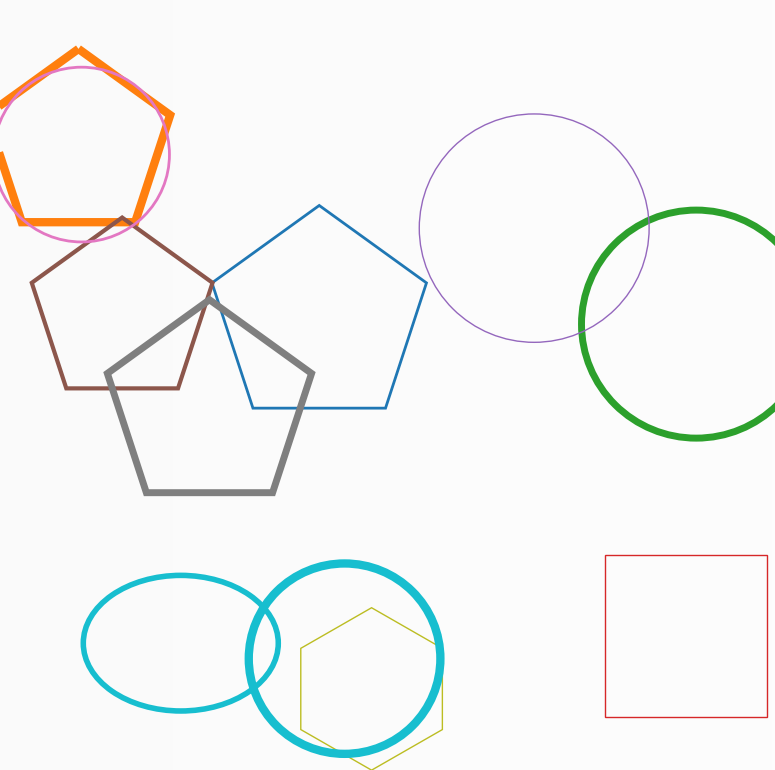[{"shape": "pentagon", "thickness": 1, "radius": 0.73, "center": [0.412, 0.588]}, {"shape": "pentagon", "thickness": 3, "radius": 0.62, "center": [0.101, 0.812]}, {"shape": "circle", "thickness": 2.5, "radius": 0.74, "center": [0.898, 0.579]}, {"shape": "square", "thickness": 0.5, "radius": 0.52, "center": [0.885, 0.174]}, {"shape": "circle", "thickness": 0.5, "radius": 0.74, "center": [0.689, 0.704]}, {"shape": "pentagon", "thickness": 1.5, "radius": 0.61, "center": [0.158, 0.595]}, {"shape": "circle", "thickness": 1, "radius": 0.57, "center": [0.105, 0.799]}, {"shape": "pentagon", "thickness": 2.5, "radius": 0.69, "center": [0.27, 0.472]}, {"shape": "hexagon", "thickness": 0.5, "radius": 0.53, "center": [0.479, 0.105]}, {"shape": "oval", "thickness": 2, "radius": 0.63, "center": [0.233, 0.165]}, {"shape": "circle", "thickness": 3, "radius": 0.62, "center": [0.445, 0.145]}]